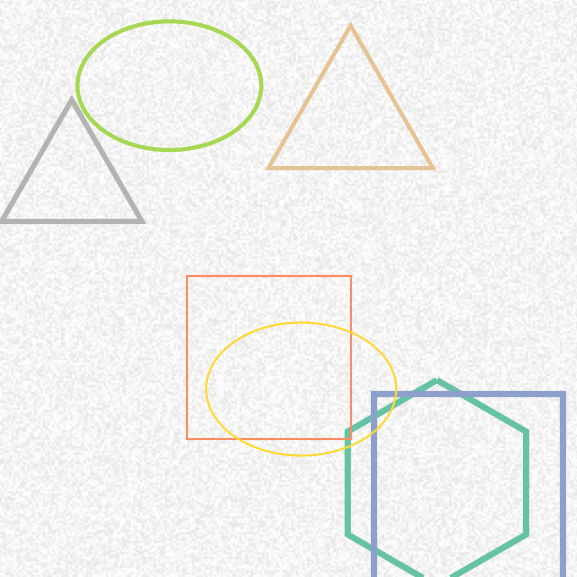[{"shape": "hexagon", "thickness": 3, "radius": 0.89, "center": [0.757, 0.163]}, {"shape": "square", "thickness": 1, "radius": 0.71, "center": [0.466, 0.38]}, {"shape": "square", "thickness": 3, "radius": 0.82, "center": [0.812, 0.153]}, {"shape": "oval", "thickness": 2, "radius": 0.8, "center": [0.293, 0.851]}, {"shape": "oval", "thickness": 1, "radius": 0.82, "center": [0.522, 0.325]}, {"shape": "triangle", "thickness": 2, "radius": 0.82, "center": [0.607, 0.79]}, {"shape": "triangle", "thickness": 2.5, "radius": 0.7, "center": [0.124, 0.686]}]